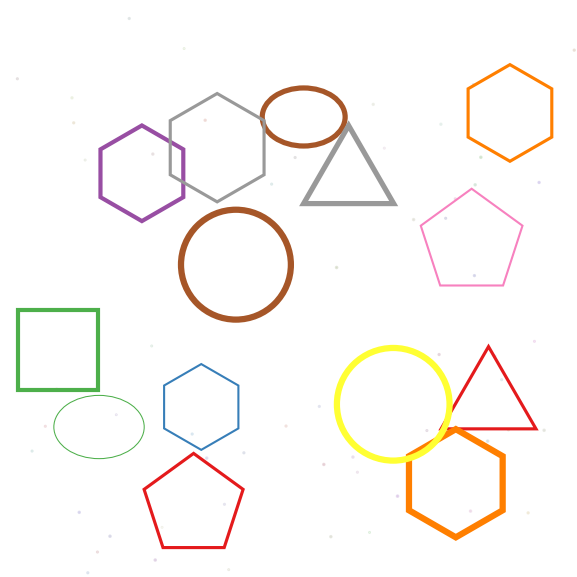[{"shape": "triangle", "thickness": 1.5, "radius": 0.47, "center": [0.846, 0.304]}, {"shape": "pentagon", "thickness": 1.5, "radius": 0.45, "center": [0.335, 0.124]}, {"shape": "hexagon", "thickness": 1, "radius": 0.37, "center": [0.348, 0.294]}, {"shape": "oval", "thickness": 0.5, "radius": 0.39, "center": [0.171, 0.26]}, {"shape": "square", "thickness": 2, "radius": 0.35, "center": [0.101, 0.394]}, {"shape": "hexagon", "thickness": 2, "radius": 0.41, "center": [0.246, 0.699]}, {"shape": "hexagon", "thickness": 3, "radius": 0.47, "center": [0.789, 0.162]}, {"shape": "hexagon", "thickness": 1.5, "radius": 0.42, "center": [0.883, 0.804]}, {"shape": "circle", "thickness": 3, "radius": 0.49, "center": [0.681, 0.299]}, {"shape": "circle", "thickness": 3, "radius": 0.48, "center": [0.409, 0.541]}, {"shape": "oval", "thickness": 2.5, "radius": 0.36, "center": [0.526, 0.797]}, {"shape": "pentagon", "thickness": 1, "radius": 0.46, "center": [0.817, 0.58]}, {"shape": "triangle", "thickness": 2.5, "radius": 0.45, "center": [0.604, 0.692]}, {"shape": "hexagon", "thickness": 1.5, "radius": 0.47, "center": [0.376, 0.743]}]